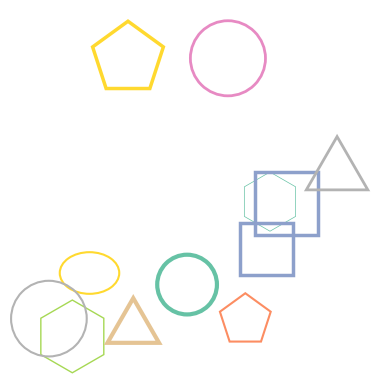[{"shape": "hexagon", "thickness": 0.5, "radius": 0.38, "center": [0.701, 0.476]}, {"shape": "circle", "thickness": 3, "radius": 0.39, "center": [0.486, 0.261]}, {"shape": "pentagon", "thickness": 1.5, "radius": 0.35, "center": [0.637, 0.169]}, {"shape": "square", "thickness": 2.5, "radius": 0.41, "center": [0.744, 0.471]}, {"shape": "square", "thickness": 2.5, "radius": 0.34, "center": [0.693, 0.353]}, {"shape": "circle", "thickness": 2, "radius": 0.49, "center": [0.592, 0.849]}, {"shape": "hexagon", "thickness": 1, "radius": 0.47, "center": [0.188, 0.126]}, {"shape": "oval", "thickness": 1.5, "radius": 0.39, "center": [0.232, 0.291]}, {"shape": "pentagon", "thickness": 2.5, "radius": 0.48, "center": [0.332, 0.848]}, {"shape": "triangle", "thickness": 3, "radius": 0.39, "center": [0.346, 0.148]}, {"shape": "circle", "thickness": 1.5, "radius": 0.49, "center": [0.127, 0.172]}, {"shape": "triangle", "thickness": 2, "radius": 0.46, "center": [0.876, 0.553]}]